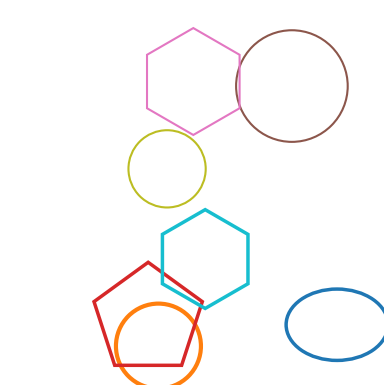[{"shape": "oval", "thickness": 2.5, "radius": 0.66, "center": [0.876, 0.157]}, {"shape": "circle", "thickness": 3, "radius": 0.55, "center": [0.412, 0.101]}, {"shape": "pentagon", "thickness": 2.5, "radius": 0.74, "center": [0.385, 0.171]}, {"shape": "circle", "thickness": 1.5, "radius": 0.72, "center": [0.758, 0.776]}, {"shape": "hexagon", "thickness": 1.5, "radius": 0.69, "center": [0.502, 0.788]}, {"shape": "circle", "thickness": 1.5, "radius": 0.5, "center": [0.434, 0.561]}, {"shape": "hexagon", "thickness": 2.5, "radius": 0.64, "center": [0.533, 0.327]}]